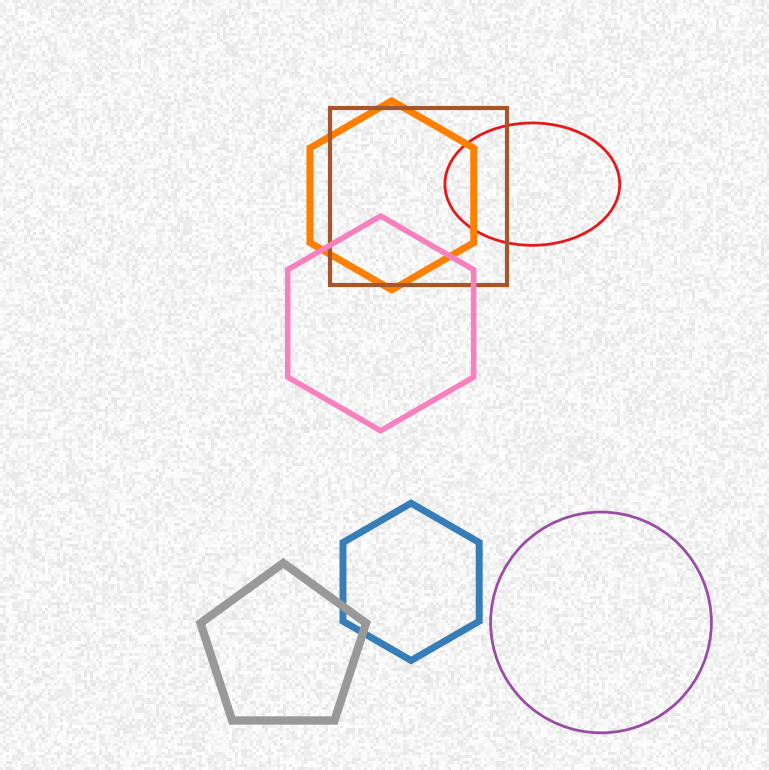[{"shape": "oval", "thickness": 1, "radius": 0.57, "center": [0.691, 0.761]}, {"shape": "hexagon", "thickness": 2.5, "radius": 0.51, "center": [0.534, 0.244]}, {"shape": "circle", "thickness": 1, "radius": 0.72, "center": [0.781, 0.192]}, {"shape": "hexagon", "thickness": 2.5, "radius": 0.61, "center": [0.509, 0.746]}, {"shape": "square", "thickness": 1.5, "radius": 0.57, "center": [0.543, 0.745]}, {"shape": "hexagon", "thickness": 2, "radius": 0.7, "center": [0.494, 0.58]}, {"shape": "pentagon", "thickness": 3, "radius": 0.57, "center": [0.368, 0.156]}]